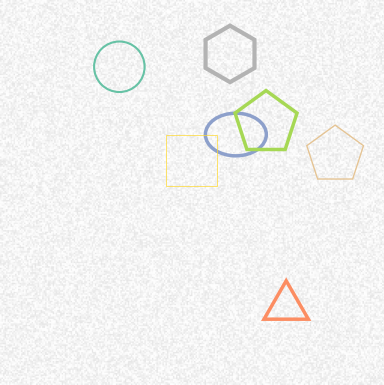[{"shape": "circle", "thickness": 1.5, "radius": 0.33, "center": [0.31, 0.827]}, {"shape": "triangle", "thickness": 2.5, "radius": 0.33, "center": [0.743, 0.204]}, {"shape": "oval", "thickness": 2.5, "radius": 0.4, "center": [0.613, 0.651]}, {"shape": "pentagon", "thickness": 2.5, "radius": 0.42, "center": [0.691, 0.68]}, {"shape": "square", "thickness": 0.5, "radius": 0.34, "center": [0.497, 0.583]}, {"shape": "pentagon", "thickness": 1, "radius": 0.39, "center": [0.87, 0.598]}, {"shape": "hexagon", "thickness": 3, "radius": 0.37, "center": [0.597, 0.86]}]